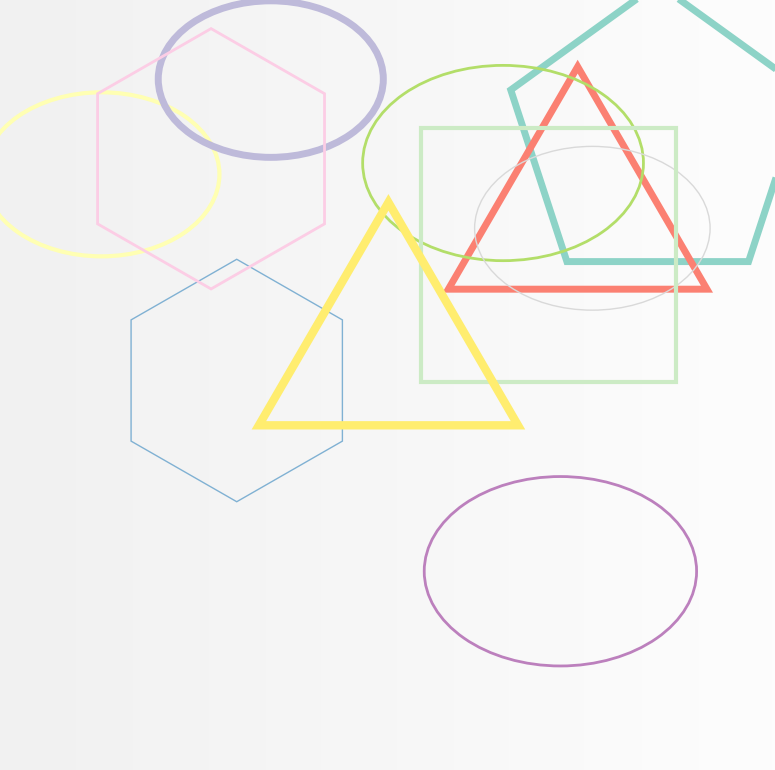[{"shape": "pentagon", "thickness": 2.5, "radius": 1.0, "center": [0.849, 0.822]}, {"shape": "oval", "thickness": 1.5, "radius": 0.76, "center": [0.131, 0.774]}, {"shape": "oval", "thickness": 2.5, "radius": 0.73, "center": [0.349, 0.897]}, {"shape": "triangle", "thickness": 2.5, "radius": 0.96, "center": [0.745, 0.721]}, {"shape": "hexagon", "thickness": 0.5, "radius": 0.79, "center": [0.305, 0.506]}, {"shape": "oval", "thickness": 1, "radius": 0.91, "center": [0.649, 0.788]}, {"shape": "hexagon", "thickness": 1, "radius": 0.85, "center": [0.272, 0.794]}, {"shape": "oval", "thickness": 0.5, "radius": 0.76, "center": [0.764, 0.704]}, {"shape": "oval", "thickness": 1, "radius": 0.88, "center": [0.723, 0.258]}, {"shape": "square", "thickness": 1.5, "radius": 0.82, "center": [0.708, 0.669]}, {"shape": "triangle", "thickness": 3, "radius": 0.97, "center": [0.501, 0.544]}]